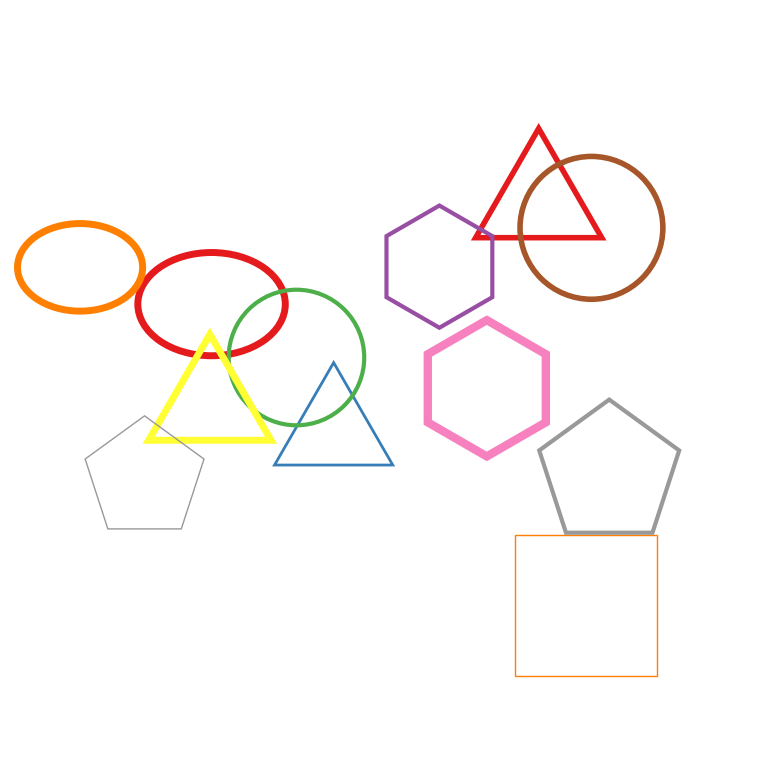[{"shape": "triangle", "thickness": 2, "radius": 0.47, "center": [0.7, 0.739]}, {"shape": "oval", "thickness": 2.5, "radius": 0.48, "center": [0.275, 0.605]}, {"shape": "triangle", "thickness": 1, "radius": 0.44, "center": [0.433, 0.44]}, {"shape": "circle", "thickness": 1.5, "radius": 0.44, "center": [0.385, 0.536]}, {"shape": "hexagon", "thickness": 1.5, "radius": 0.4, "center": [0.571, 0.654]}, {"shape": "square", "thickness": 0.5, "radius": 0.46, "center": [0.761, 0.214]}, {"shape": "oval", "thickness": 2.5, "radius": 0.41, "center": [0.104, 0.653]}, {"shape": "triangle", "thickness": 2.5, "radius": 0.46, "center": [0.273, 0.474]}, {"shape": "circle", "thickness": 2, "radius": 0.46, "center": [0.768, 0.704]}, {"shape": "hexagon", "thickness": 3, "radius": 0.44, "center": [0.632, 0.496]}, {"shape": "pentagon", "thickness": 1.5, "radius": 0.48, "center": [0.791, 0.385]}, {"shape": "pentagon", "thickness": 0.5, "radius": 0.41, "center": [0.188, 0.379]}]